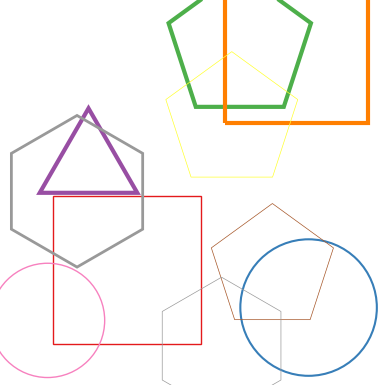[{"shape": "square", "thickness": 1, "radius": 0.96, "center": [0.329, 0.299]}, {"shape": "circle", "thickness": 1.5, "radius": 0.89, "center": [0.802, 0.201]}, {"shape": "pentagon", "thickness": 3, "radius": 0.97, "center": [0.623, 0.88]}, {"shape": "triangle", "thickness": 3, "radius": 0.73, "center": [0.23, 0.572]}, {"shape": "square", "thickness": 3, "radius": 0.93, "center": [0.77, 0.864]}, {"shape": "pentagon", "thickness": 0.5, "radius": 0.9, "center": [0.602, 0.686]}, {"shape": "pentagon", "thickness": 0.5, "radius": 0.83, "center": [0.707, 0.305]}, {"shape": "circle", "thickness": 1, "radius": 0.74, "center": [0.124, 0.168]}, {"shape": "hexagon", "thickness": 0.5, "radius": 0.89, "center": [0.576, 0.102]}, {"shape": "hexagon", "thickness": 2, "radius": 0.98, "center": [0.2, 0.503]}]